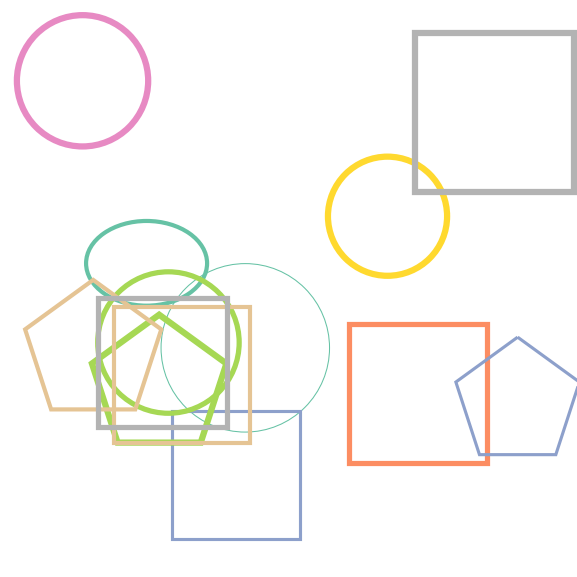[{"shape": "circle", "thickness": 0.5, "radius": 0.73, "center": [0.425, 0.397]}, {"shape": "oval", "thickness": 2, "radius": 0.52, "center": [0.254, 0.543]}, {"shape": "square", "thickness": 2.5, "radius": 0.6, "center": [0.724, 0.318]}, {"shape": "pentagon", "thickness": 1.5, "radius": 0.56, "center": [0.896, 0.303]}, {"shape": "square", "thickness": 1.5, "radius": 0.55, "center": [0.408, 0.176]}, {"shape": "circle", "thickness": 3, "radius": 0.57, "center": [0.143, 0.859]}, {"shape": "circle", "thickness": 2.5, "radius": 0.61, "center": [0.292, 0.406]}, {"shape": "pentagon", "thickness": 3, "radius": 0.61, "center": [0.276, 0.332]}, {"shape": "circle", "thickness": 3, "radius": 0.52, "center": [0.671, 0.625]}, {"shape": "pentagon", "thickness": 2, "radius": 0.62, "center": [0.161, 0.39]}, {"shape": "square", "thickness": 2, "radius": 0.59, "center": [0.315, 0.349]}, {"shape": "square", "thickness": 3, "radius": 0.69, "center": [0.857, 0.805]}, {"shape": "square", "thickness": 2.5, "radius": 0.56, "center": [0.282, 0.371]}]